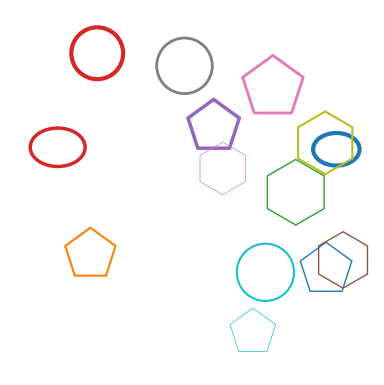[{"shape": "oval", "thickness": 3, "radius": 0.3, "center": [0.874, 0.612]}, {"shape": "pentagon", "thickness": 1, "radius": 0.35, "center": [0.847, 0.3]}, {"shape": "pentagon", "thickness": 1.5, "radius": 0.34, "center": [0.235, 0.34]}, {"shape": "hexagon", "thickness": 1, "radius": 0.43, "center": [0.768, 0.501]}, {"shape": "oval", "thickness": 2.5, "radius": 0.36, "center": [0.15, 0.617]}, {"shape": "circle", "thickness": 3, "radius": 0.34, "center": [0.253, 0.862]}, {"shape": "pentagon", "thickness": 2.5, "radius": 0.35, "center": [0.555, 0.672]}, {"shape": "hexagon", "thickness": 1, "radius": 0.37, "center": [0.891, 0.325]}, {"shape": "pentagon", "thickness": 2, "radius": 0.41, "center": [0.709, 0.773]}, {"shape": "hexagon", "thickness": 0.5, "radius": 0.34, "center": [0.578, 0.562]}, {"shape": "circle", "thickness": 2, "radius": 0.36, "center": [0.479, 0.829]}, {"shape": "hexagon", "thickness": 1.5, "radius": 0.41, "center": [0.845, 0.629]}, {"shape": "pentagon", "thickness": 0.5, "radius": 0.31, "center": [0.657, 0.138]}, {"shape": "circle", "thickness": 1.5, "radius": 0.37, "center": [0.689, 0.293]}]